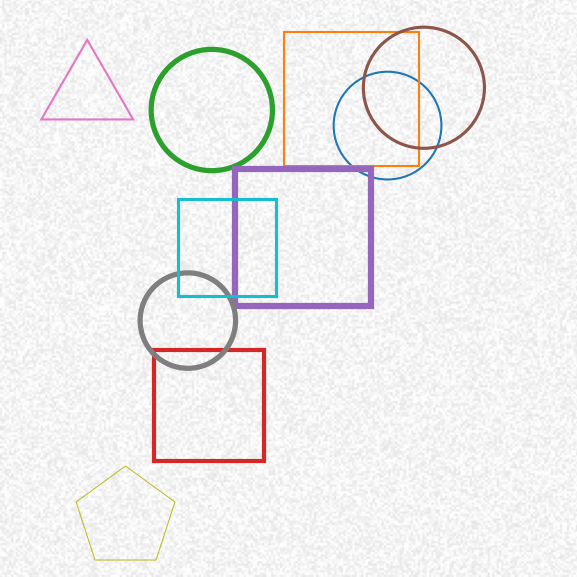[{"shape": "circle", "thickness": 1, "radius": 0.47, "center": [0.671, 0.782]}, {"shape": "square", "thickness": 1, "radius": 0.58, "center": [0.609, 0.827]}, {"shape": "circle", "thickness": 2.5, "radius": 0.53, "center": [0.367, 0.809]}, {"shape": "square", "thickness": 2, "radius": 0.48, "center": [0.362, 0.297]}, {"shape": "square", "thickness": 3, "radius": 0.59, "center": [0.525, 0.588]}, {"shape": "circle", "thickness": 1.5, "radius": 0.52, "center": [0.734, 0.847]}, {"shape": "triangle", "thickness": 1, "radius": 0.46, "center": [0.151, 0.838]}, {"shape": "circle", "thickness": 2.5, "radius": 0.41, "center": [0.325, 0.444]}, {"shape": "pentagon", "thickness": 0.5, "radius": 0.45, "center": [0.217, 0.102]}, {"shape": "square", "thickness": 1.5, "radius": 0.42, "center": [0.393, 0.571]}]